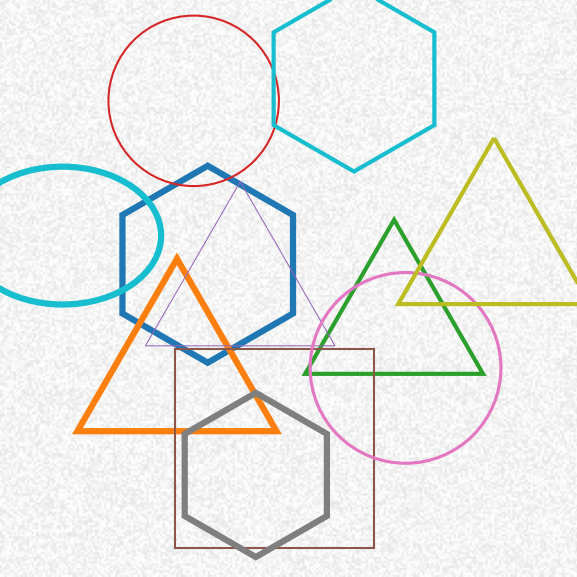[{"shape": "hexagon", "thickness": 3, "radius": 0.85, "center": [0.36, 0.542]}, {"shape": "triangle", "thickness": 3, "radius": 1.0, "center": [0.306, 0.352]}, {"shape": "triangle", "thickness": 2, "radius": 0.89, "center": [0.682, 0.441]}, {"shape": "circle", "thickness": 1, "radius": 0.74, "center": [0.335, 0.825]}, {"shape": "triangle", "thickness": 0.5, "radius": 0.95, "center": [0.416, 0.495]}, {"shape": "square", "thickness": 1, "radius": 0.86, "center": [0.475, 0.223]}, {"shape": "circle", "thickness": 1.5, "radius": 0.83, "center": [0.702, 0.362]}, {"shape": "hexagon", "thickness": 3, "radius": 0.71, "center": [0.443, 0.177]}, {"shape": "triangle", "thickness": 2, "radius": 0.96, "center": [0.855, 0.568]}, {"shape": "oval", "thickness": 3, "radius": 0.85, "center": [0.109, 0.591]}, {"shape": "hexagon", "thickness": 2, "radius": 0.8, "center": [0.613, 0.863]}]